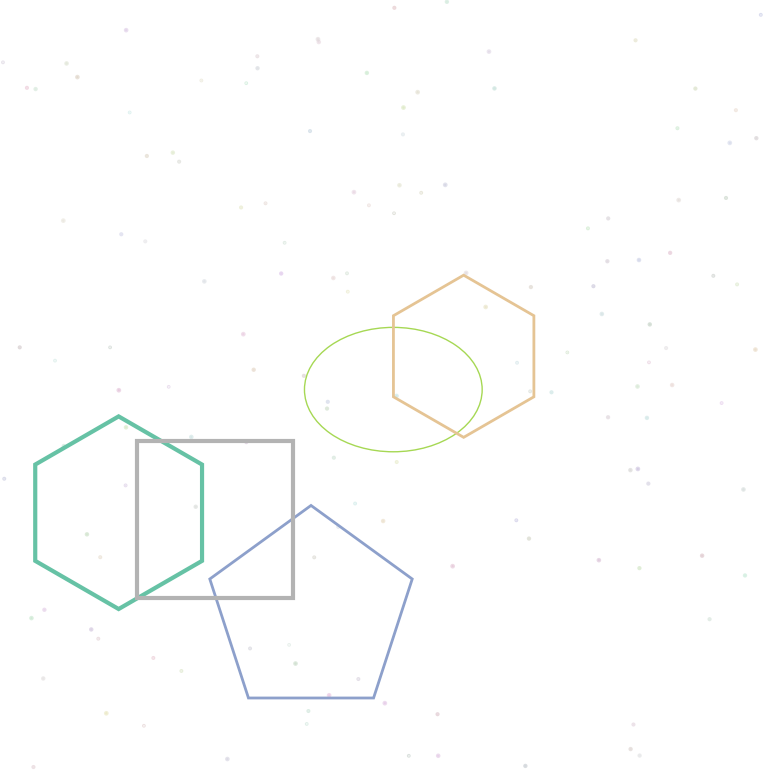[{"shape": "hexagon", "thickness": 1.5, "radius": 0.63, "center": [0.154, 0.334]}, {"shape": "pentagon", "thickness": 1, "radius": 0.69, "center": [0.404, 0.205]}, {"shape": "oval", "thickness": 0.5, "radius": 0.58, "center": [0.511, 0.494]}, {"shape": "hexagon", "thickness": 1, "radius": 0.53, "center": [0.602, 0.537]}, {"shape": "square", "thickness": 1.5, "radius": 0.51, "center": [0.279, 0.326]}]